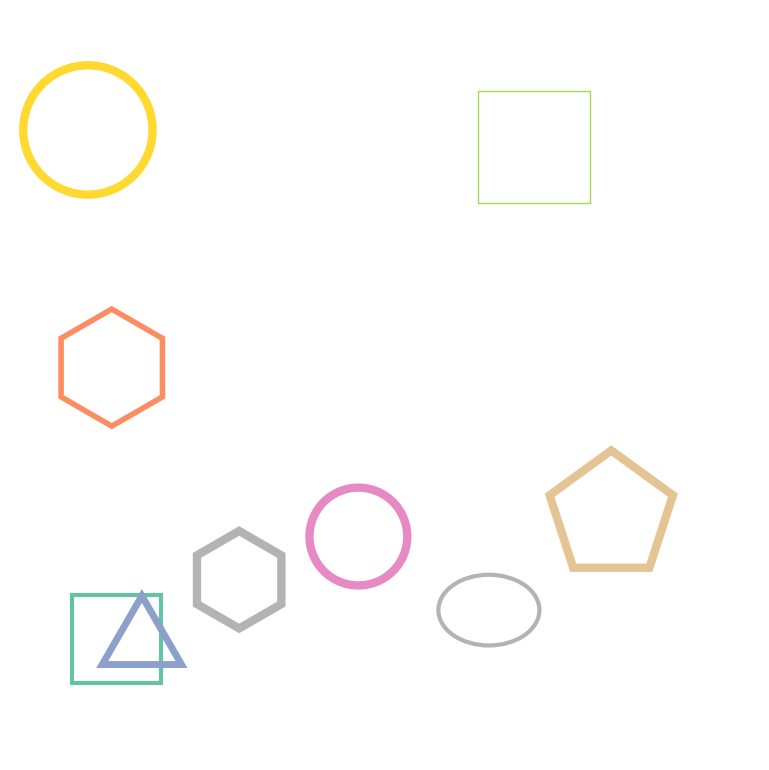[{"shape": "square", "thickness": 1.5, "radius": 0.29, "center": [0.151, 0.17]}, {"shape": "hexagon", "thickness": 2, "radius": 0.38, "center": [0.145, 0.523]}, {"shape": "triangle", "thickness": 2.5, "radius": 0.3, "center": [0.184, 0.167]}, {"shape": "circle", "thickness": 3, "radius": 0.32, "center": [0.465, 0.303]}, {"shape": "square", "thickness": 0.5, "radius": 0.36, "center": [0.694, 0.809]}, {"shape": "circle", "thickness": 3, "radius": 0.42, "center": [0.114, 0.831]}, {"shape": "pentagon", "thickness": 3, "radius": 0.42, "center": [0.794, 0.331]}, {"shape": "oval", "thickness": 1.5, "radius": 0.33, "center": [0.635, 0.208]}, {"shape": "hexagon", "thickness": 3, "radius": 0.32, "center": [0.311, 0.247]}]